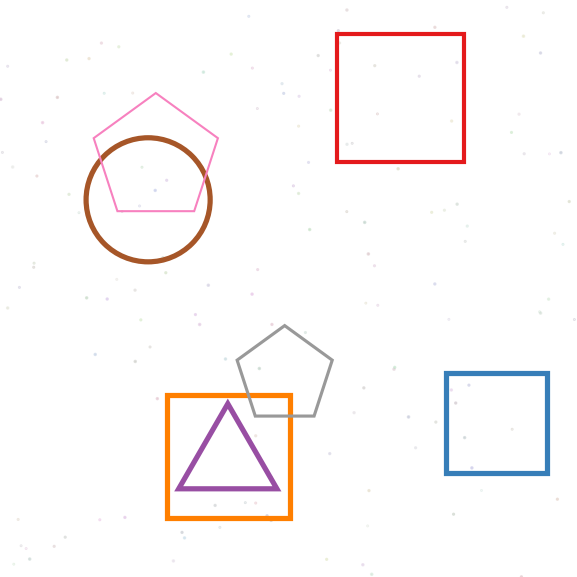[{"shape": "square", "thickness": 2, "radius": 0.55, "center": [0.694, 0.83]}, {"shape": "square", "thickness": 2.5, "radius": 0.43, "center": [0.86, 0.267]}, {"shape": "triangle", "thickness": 2.5, "radius": 0.49, "center": [0.394, 0.202]}, {"shape": "square", "thickness": 2.5, "radius": 0.53, "center": [0.395, 0.209]}, {"shape": "circle", "thickness": 2.5, "radius": 0.54, "center": [0.256, 0.653]}, {"shape": "pentagon", "thickness": 1, "radius": 0.57, "center": [0.27, 0.725]}, {"shape": "pentagon", "thickness": 1.5, "radius": 0.43, "center": [0.493, 0.349]}]